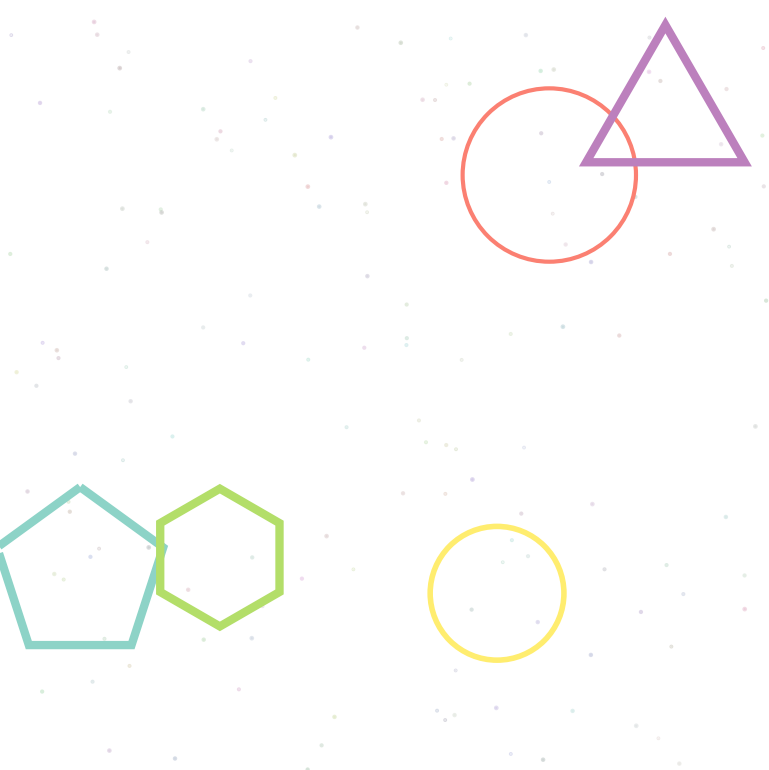[{"shape": "pentagon", "thickness": 3, "radius": 0.57, "center": [0.104, 0.254]}, {"shape": "circle", "thickness": 1.5, "radius": 0.56, "center": [0.713, 0.773]}, {"shape": "hexagon", "thickness": 3, "radius": 0.45, "center": [0.286, 0.276]}, {"shape": "triangle", "thickness": 3, "radius": 0.59, "center": [0.864, 0.849]}, {"shape": "circle", "thickness": 2, "radius": 0.43, "center": [0.646, 0.23]}]